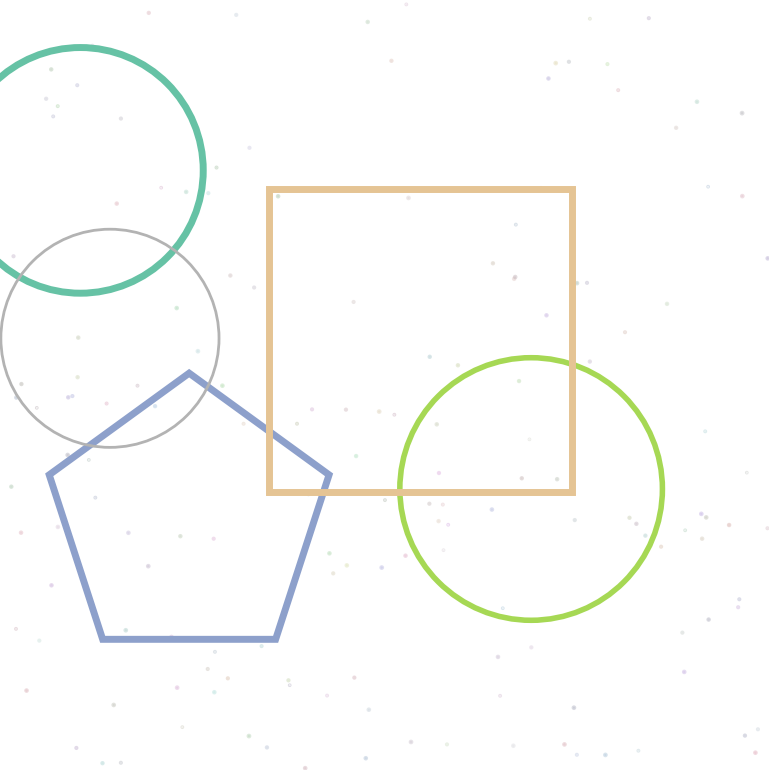[{"shape": "circle", "thickness": 2.5, "radius": 0.8, "center": [0.104, 0.779]}, {"shape": "pentagon", "thickness": 2.5, "radius": 0.96, "center": [0.246, 0.324]}, {"shape": "circle", "thickness": 2, "radius": 0.85, "center": [0.69, 0.365]}, {"shape": "square", "thickness": 2.5, "radius": 0.98, "center": [0.546, 0.557]}, {"shape": "circle", "thickness": 1, "radius": 0.71, "center": [0.143, 0.561]}]